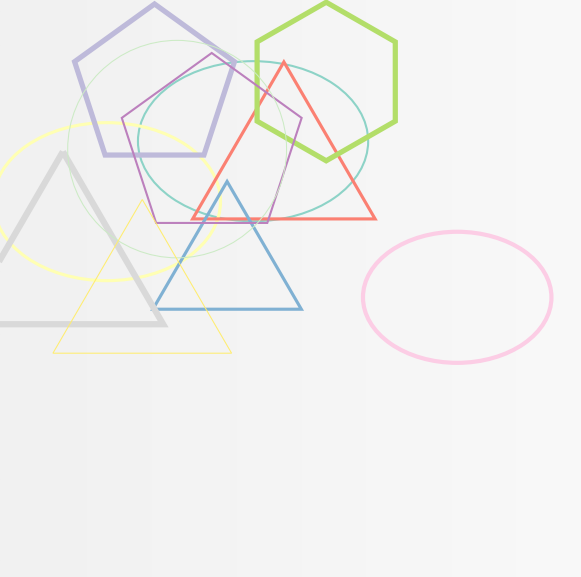[{"shape": "oval", "thickness": 1, "radius": 0.99, "center": [0.435, 0.755]}, {"shape": "oval", "thickness": 1.5, "radius": 0.98, "center": [0.184, 0.65]}, {"shape": "pentagon", "thickness": 2.5, "radius": 0.72, "center": [0.266, 0.848]}, {"shape": "triangle", "thickness": 1.5, "radius": 0.91, "center": [0.488, 0.711]}, {"shape": "triangle", "thickness": 1.5, "radius": 0.74, "center": [0.391, 0.537]}, {"shape": "hexagon", "thickness": 2.5, "radius": 0.69, "center": [0.561, 0.858]}, {"shape": "oval", "thickness": 2, "radius": 0.81, "center": [0.787, 0.484]}, {"shape": "triangle", "thickness": 3, "radius": 1.0, "center": [0.108, 0.537]}, {"shape": "pentagon", "thickness": 1, "radius": 0.81, "center": [0.364, 0.745]}, {"shape": "circle", "thickness": 0.5, "radius": 0.94, "center": [0.305, 0.741]}, {"shape": "triangle", "thickness": 0.5, "radius": 0.89, "center": [0.245, 0.476]}]